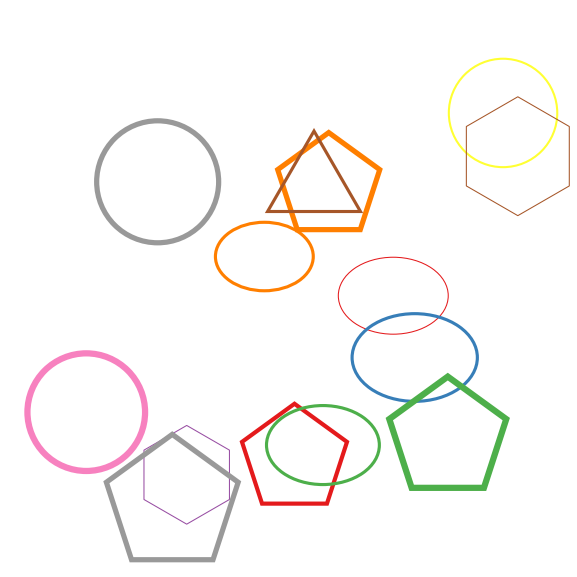[{"shape": "pentagon", "thickness": 2, "radius": 0.48, "center": [0.51, 0.204]}, {"shape": "oval", "thickness": 0.5, "radius": 0.48, "center": [0.681, 0.487]}, {"shape": "oval", "thickness": 1.5, "radius": 0.54, "center": [0.718, 0.38]}, {"shape": "pentagon", "thickness": 3, "radius": 0.53, "center": [0.775, 0.241]}, {"shape": "oval", "thickness": 1.5, "radius": 0.49, "center": [0.559, 0.228]}, {"shape": "hexagon", "thickness": 0.5, "radius": 0.43, "center": [0.323, 0.177]}, {"shape": "oval", "thickness": 1.5, "radius": 0.42, "center": [0.458, 0.555]}, {"shape": "pentagon", "thickness": 2.5, "radius": 0.46, "center": [0.569, 0.677]}, {"shape": "circle", "thickness": 1, "radius": 0.47, "center": [0.871, 0.804]}, {"shape": "triangle", "thickness": 1.5, "radius": 0.46, "center": [0.544, 0.679]}, {"shape": "hexagon", "thickness": 0.5, "radius": 0.51, "center": [0.897, 0.729]}, {"shape": "circle", "thickness": 3, "radius": 0.51, "center": [0.149, 0.285]}, {"shape": "circle", "thickness": 2.5, "radius": 0.53, "center": [0.273, 0.684]}, {"shape": "pentagon", "thickness": 2.5, "radius": 0.6, "center": [0.298, 0.127]}]